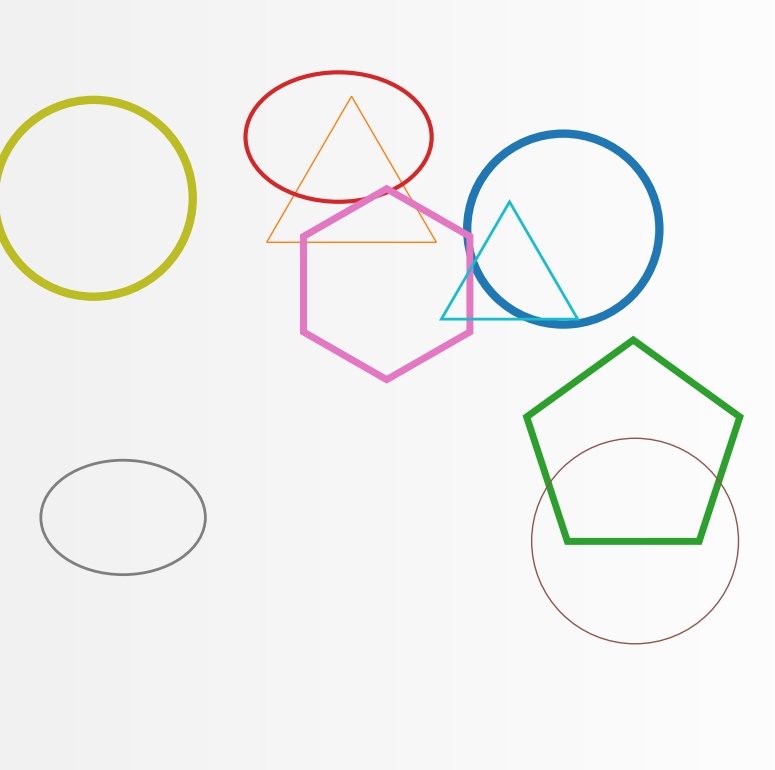[{"shape": "circle", "thickness": 3, "radius": 0.62, "center": [0.727, 0.702]}, {"shape": "triangle", "thickness": 0.5, "radius": 0.63, "center": [0.454, 0.749]}, {"shape": "pentagon", "thickness": 2.5, "radius": 0.72, "center": [0.817, 0.414]}, {"shape": "oval", "thickness": 1.5, "radius": 0.6, "center": [0.437, 0.822]}, {"shape": "circle", "thickness": 0.5, "radius": 0.67, "center": [0.819, 0.297]}, {"shape": "hexagon", "thickness": 2.5, "radius": 0.62, "center": [0.499, 0.631]}, {"shape": "oval", "thickness": 1, "radius": 0.53, "center": [0.159, 0.328]}, {"shape": "circle", "thickness": 3, "radius": 0.64, "center": [0.121, 0.742]}, {"shape": "triangle", "thickness": 1, "radius": 0.51, "center": [0.657, 0.636]}]